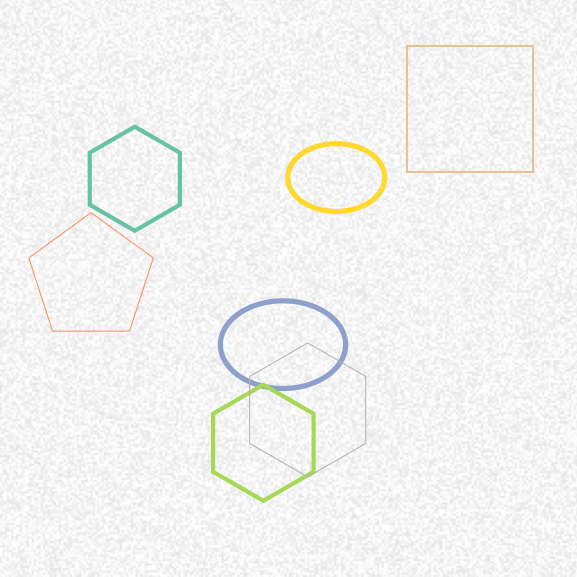[{"shape": "hexagon", "thickness": 2, "radius": 0.45, "center": [0.233, 0.69]}, {"shape": "pentagon", "thickness": 0.5, "radius": 0.57, "center": [0.158, 0.518]}, {"shape": "oval", "thickness": 2.5, "radius": 0.54, "center": [0.49, 0.402]}, {"shape": "hexagon", "thickness": 2, "radius": 0.5, "center": [0.456, 0.232]}, {"shape": "oval", "thickness": 2.5, "radius": 0.42, "center": [0.582, 0.692]}, {"shape": "square", "thickness": 1, "radius": 0.55, "center": [0.814, 0.811]}, {"shape": "hexagon", "thickness": 0.5, "radius": 0.58, "center": [0.533, 0.289]}]